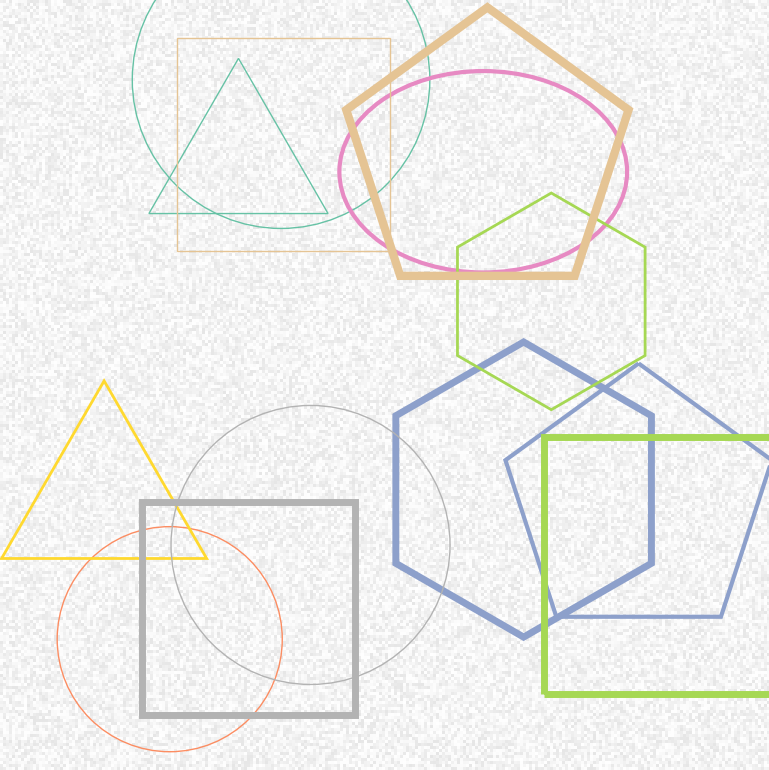[{"shape": "triangle", "thickness": 0.5, "radius": 0.67, "center": [0.31, 0.79]}, {"shape": "circle", "thickness": 0.5, "radius": 0.97, "center": [0.365, 0.897]}, {"shape": "circle", "thickness": 0.5, "radius": 0.73, "center": [0.22, 0.17]}, {"shape": "hexagon", "thickness": 2.5, "radius": 0.96, "center": [0.68, 0.364]}, {"shape": "pentagon", "thickness": 1.5, "radius": 0.91, "center": [0.829, 0.346]}, {"shape": "oval", "thickness": 1.5, "radius": 0.93, "center": [0.628, 0.777]}, {"shape": "square", "thickness": 2.5, "radius": 0.83, "center": [0.873, 0.266]}, {"shape": "hexagon", "thickness": 1, "radius": 0.7, "center": [0.716, 0.609]}, {"shape": "triangle", "thickness": 1, "radius": 0.77, "center": [0.135, 0.352]}, {"shape": "square", "thickness": 0.5, "radius": 0.69, "center": [0.368, 0.812]}, {"shape": "pentagon", "thickness": 3, "radius": 0.96, "center": [0.633, 0.798]}, {"shape": "square", "thickness": 2.5, "radius": 0.69, "center": [0.323, 0.21]}, {"shape": "circle", "thickness": 0.5, "radius": 0.91, "center": [0.403, 0.292]}]